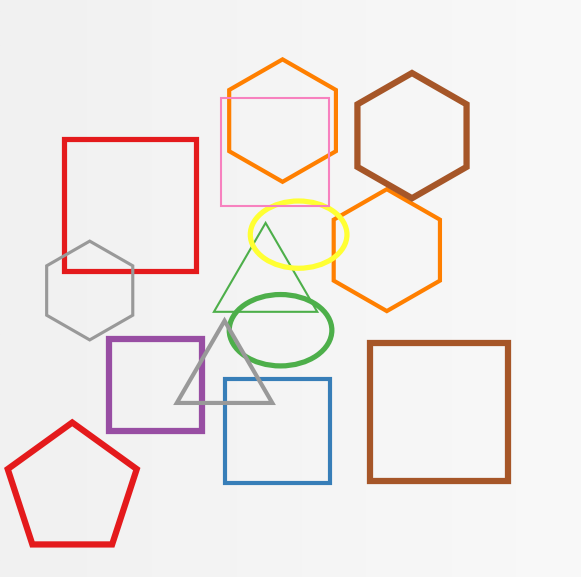[{"shape": "pentagon", "thickness": 3, "radius": 0.58, "center": [0.124, 0.151]}, {"shape": "square", "thickness": 2.5, "radius": 0.57, "center": [0.224, 0.644]}, {"shape": "square", "thickness": 2, "radius": 0.45, "center": [0.477, 0.253]}, {"shape": "triangle", "thickness": 1, "radius": 0.51, "center": [0.457, 0.511]}, {"shape": "oval", "thickness": 2.5, "radius": 0.44, "center": [0.483, 0.427]}, {"shape": "square", "thickness": 3, "radius": 0.4, "center": [0.268, 0.332]}, {"shape": "hexagon", "thickness": 2, "radius": 0.53, "center": [0.486, 0.79]}, {"shape": "hexagon", "thickness": 2, "radius": 0.53, "center": [0.666, 0.566]}, {"shape": "oval", "thickness": 2.5, "radius": 0.42, "center": [0.514, 0.593]}, {"shape": "square", "thickness": 3, "radius": 0.6, "center": [0.756, 0.286]}, {"shape": "hexagon", "thickness": 3, "radius": 0.54, "center": [0.709, 0.764]}, {"shape": "square", "thickness": 1, "radius": 0.47, "center": [0.473, 0.736]}, {"shape": "triangle", "thickness": 2, "radius": 0.47, "center": [0.386, 0.349]}, {"shape": "hexagon", "thickness": 1.5, "radius": 0.43, "center": [0.154, 0.496]}]